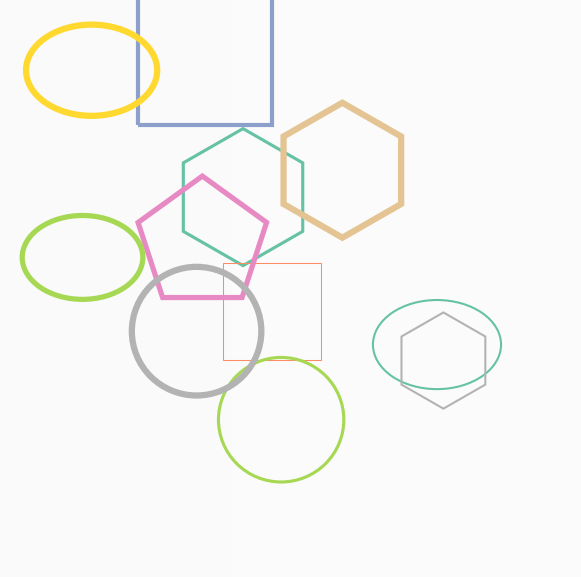[{"shape": "hexagon", "thickness": 1.5, "radius": 0.59, "center": [0.418, 0.658]}, {"shape": "oval", "thickness": 1, "radius": 0.55, "center": [0.752, 0.402]}, {"shape": "square", "thickness": 0.5, "radius": 0.42, "center": [0.469, 0.46]}, {"shape": "square", "thickness": 2, "radius": 0.58, "center": [0.353, 0.898]}, {"shape": "pentagon", "thickness": 2.5, "radius": 0.58, "center": [0.348, 0.578]}, {"shape": "oval", "thickness": 2.5, "radius": 0.52, "center": [0.142, 0.553]}, {"shape": "circle", "thickness": 1.5, "radius": 0.54, "center": [0.484, 0.272]}, {"shape": "oval", "thickness": 3, "radius": 0.56, "center": [0.158, 0.878]}, {"shape": "hexagon", "thickness": 3, "radius": 0.58, "center": [0.589, 0.704]}, {"shape": "hexagon", "thickness": 1, "radius": 0.42, "center": [0.763, 0.375]}, {"shape": "circle", "thickness": 3, "radius": 0.56, "center": [0.338, 0.426]}]